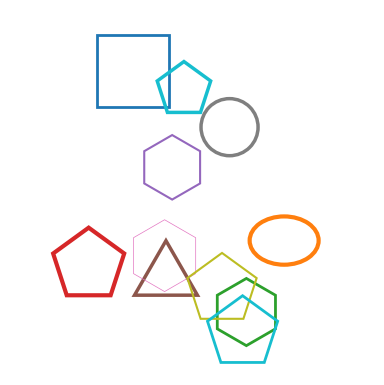[{"shape": "square", "thickness": 2, "radius": 0.47, "center": [0.346, 0.815]}, {"shape": "oval", "thickness": 3, "radius": 0.45, "center": [0.738, 0.375]}, {"shape": "hexagon", "thickness": 2, "radius": 0.44, "center": [0.64, 0.19]}, {"shape": "pentagon", "thickness": 3, "radius": 0.49, "center": [0.23, 0.312]}, {"shape": "hexagon", "thickness": 1.5, "radius": 0.42, "center": [0.447, 0.565]}, {"shape": "triangle", "thickness": 2.5, "radius": 0.47, "center": [0.431, 0.28]}, {"shape": "hexagon", "thickness": 0.5, "radius": 0.47, "center": [0.428, 0.336]}, {"shape": "circle", "thickness": 2.5, "radius": 0.37, "center": [0.596, 0.67]}, {"shape": "pentagon", "thickness": 1.5, "radius": 0.47, "center": [0.577, 0.248]}, {"shape": "pentagon", "thickness": 2, "radius": 0.48, "center": [0.63, 0.136]}, {"shape": "pentagon", "thickness": 2.5, "radius": 0.36, "center": [0.478, 0.767]}]